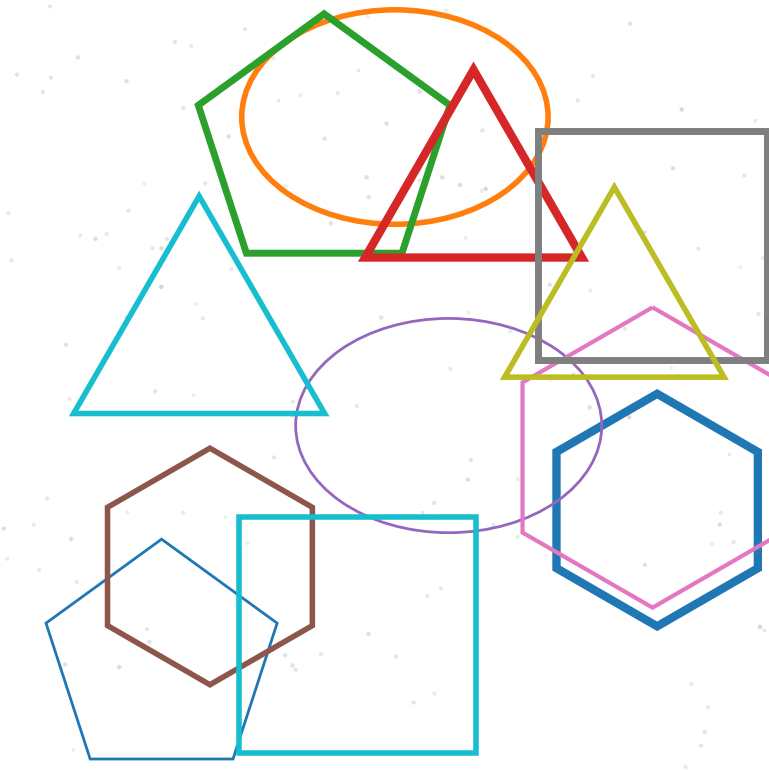[{"shape": "pentagon", "thickness": 1, "radius": 0.79, "center": [0.21, 0.142]}, {"shape": "hexagon", "thickness": 3, "radius": 0.75, "center": [0.853, 0.338]}, {"shape": "oval", "thickness": 2, "radius": 0.99, "center": [0.513, 0.848]}, {"shape": "pentagon", "thickness": 2.5, "radius": 0.86, "center": [0.421, 0.81]}, {"shape": "triangle", "thickness": 3, "radius": 0.81, "center": [0.615, 0.747]}, {"shape": "oval", "thickness": 1, "radius": 0.99, "center": [0.583, 0.447]}, {"shape": "hexagon", "thickness": 2, "radius": 0.77, "center": [0.273, 0.264]}, {"shape": "hexagon", "thickness": 1.5, "radius": 0.98, "center": [0.847, 0.406]}, {"shape": "square", "thickness": 2.5, "radius": 0.74, "center": [0.847, 0.681]}, {"shape": "triangle", "thickness": 2, "radius": 0.82, "center": [0.798, 0.592]}, {"shape": "square", "thickness": 2, "radius": 0.77, "center": [0.464, 0.175]}, {"shape": "triangle", "thickness": 2, "radius": 0.94, "center": [0.259, 0.557]}]